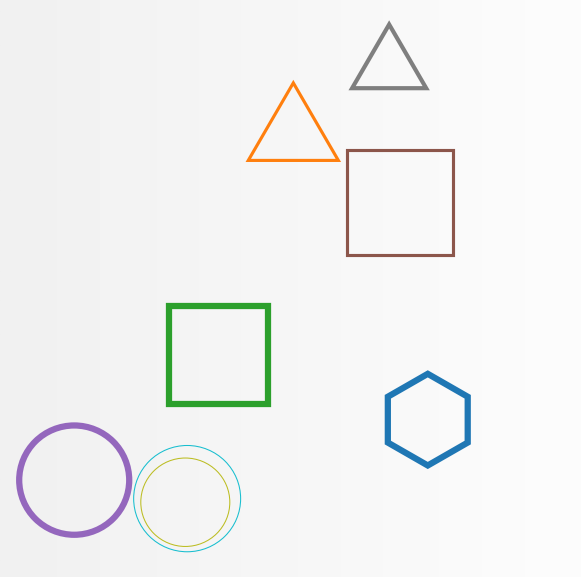[{"shape": "hexagon", "thickness": 3, "radius": 0.4, "center": [0.736, 0.272]}, {"shape": "triangle", "thickness": 1.5, "radius": 0.45, "center": [0.505, 0.766]}, {"shape": "square", "thickness": 3, "radius": 0.43, "center": [0.376, 0.385]}, {"shape": "circle", "thickness": 3, "radius": 0.47, "center": [0.128, 0.168]}, {"shape": "square", "thickness": 1.5, "radius": 0.45, "center": [0.688, 0.649]}, {"shape": "triangle", "thickness": 2, "radius": 0.37, "center": [0.67, 0.883]}, {"shape": "circle", "thickness": 0.5, "radius": 0.38, "center": [0.319, 0.129]}, {"shape": "circle", "thickness": 0.5, "radius": 0.46, "center": [0.322, 0.136]}]